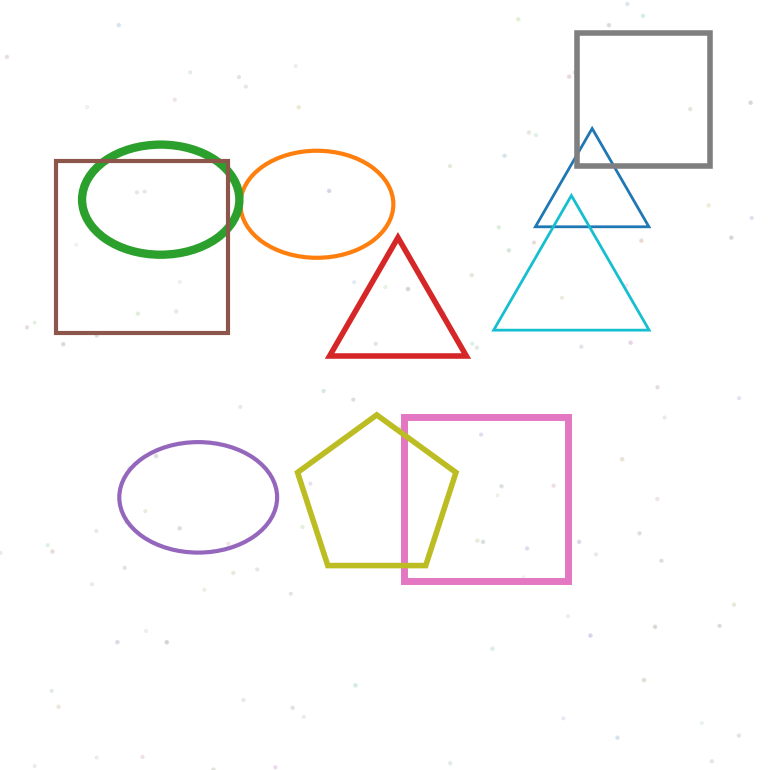[{"shape": "triangle", "thickness": 1, "radius": 0.43, "center": [0.769, 0.748]}, {"shape": "oval", "thickness": 1.5, "radius": 0.5, "center": [0.412, 0.735]}, {"shape": "oval", "thickness": 3, "radius": 0.51, "center": [0.209, 0.741]}, {"shape": "triangle", "thickness": 2, "radius": 0.51, "center": [0.517, 0.589]}, {"shape": "oval", "thickness": 1.5, "radius": 0.51, "center": [0.257, 0.354]}, {"shape": "square", "thickness": 1.5, "radius": 0.56, "center": [0.184, 0.679]}, {"shape": "square", "thickness": 2.5, "radius": 0.53, "center": [0.631, 0.352]}, {"shape": "square", "thickness": 2, "radius": 0.43, "center": [0.836, 0.871]}, {"shape": "pentagon", "thickness": 2, "radius": 0.54, "center": [0.489, 0.353]}, {"shape": "triangle", "thickness": 1, "radius": 0.58, "center": [0.742, 0.63]}]